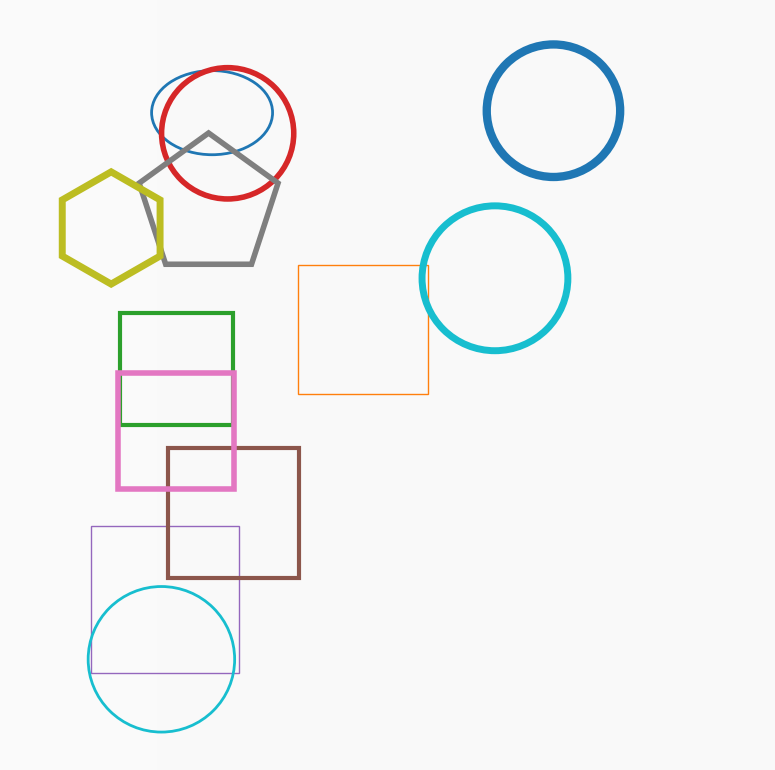[{"shape": "oval", "thickness": 1, "radius": 0.39, "center": [0.274, 0.854]}, {"shape": "circle", "thickness": 3, "radius": 0.43, "center": [0.714, 0.856]}, {"shape": "square", "thickness": 0.5, "radius": 0.42, "center": [0.468, 0.572]}, {"shape": "square", "thickness": 1.5, "radius": 0.36, "center": [0.227, 0.521]}, {"shape": "circle", "thickness": 2, "radius": 0.43, "center": [0.294, 0.827]}, {"shape": "square", "thickness": 0.5, "radius": 0.48, "center": [0.213, 0.221]}, {"shape": "square", "thickness": 1.5, "radius": 0.42, "center": [0.301, 0.333]}, {"shape": "square", "thickness": 2, "radius": 0.38, "center": [0.227, 0.441]}, {"shape": "pentagon", "thickness": 2, "radius": 0.47, "center": [0.269, 0.733]}, {"shape": "hexagon", "thickness": 2.5, "radius": 0.36, "center": [0.143, 0.704]}, {"shape": "circle", "thickness": 2.5, "radius": 0.47, "center": [0.639, 0.639]}, {"shape": "circle", "thickness": 1, "radius": 0.47, "center": [0.208, 0.144]}]